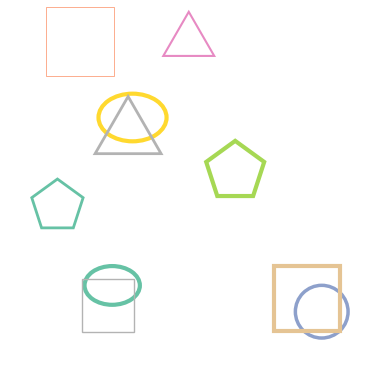[{"shape": "oval", "thickness": 3, "radius": 0.36, "center": [0.291, 0.259]}, {"shape": "pentagon", "thickness": 2, "radius": 0.35, "center": [0.149, 0.465]}, {"shape": "square", "thickness": 0.5, "radius": 0.44, "center": [0.207, 0.892]}, {"shape": "circle", "thickness": 2.5, "radius": 0.34, "center": [0.836, 0.19]}, {"shape": "triangle", "thickness": 1.5, "radius": 0.38, "center": [0.49, 0.893]}, {"shape": "pentagon", "thickness": 3, "radius": 0.4, "center": [0.611, 0.555]}, {"shape": "oval", "thickness": 3, "radius": 0.44, "center": [0.344, 0.695]}, {"shape": "square", "thickness": 3, "radius": 0.43, "center": [0.797, 0.225]}, {"shape": "triangle", "thickness": 2, "radius": 0.49, "center": [0.333, 0.65]}, {"shape": "square", "thickness": 1, "radius": 0.34, "center": [0.28, 0.207]}]